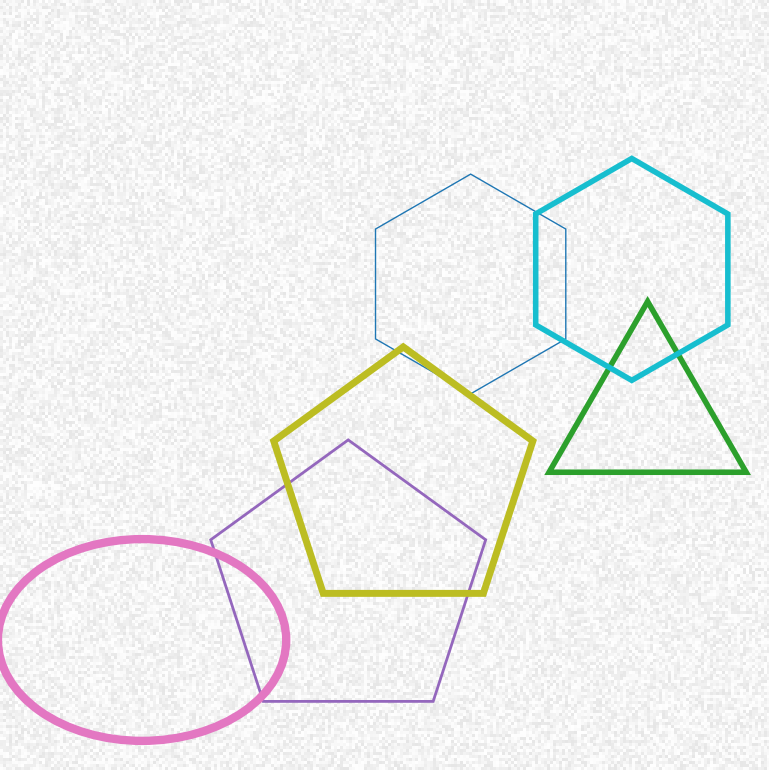[{"shape": "hexagon", "thickness": 0.5, "radius": 0.71, "center": [0.611, 0.631]}, {"shape": "triangle", "thickness": 2, "radius": 0.74, "center": [0.841, 0.461]}, {"shape": "pentagon", "thickness": 1, "radius": 0.94, "center": [0.452, 0.241]}, {"shape": "oval", "thickness": 3, "radius": 0.94, "center": [0.185, 0.169]}, {"shape": "pentagon", "thickness": 2.5, "radius": 0.88, "center": [0.524, 0.373]}, {"shape": "hexagon", "thickness": 2, "radius": 0.72, "center": [0.82, 0.65]}]